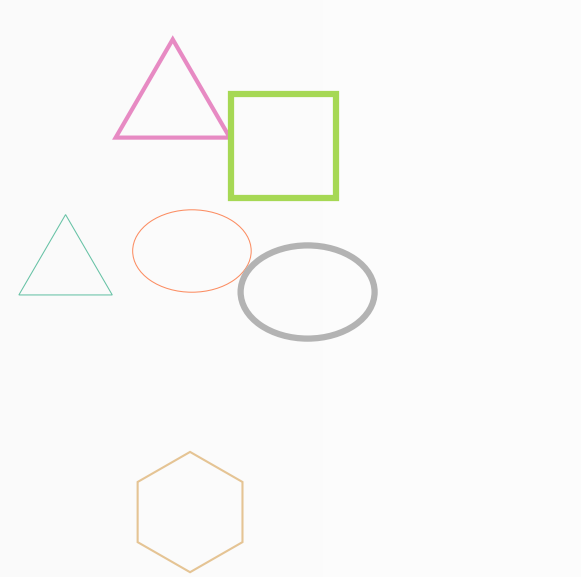[{"shape": "triangle", "thickness": 0.5, "radius": 0.46, "center": [0.113, 0.535]}, {"shape": "oval", "thickness": 0.5, "radius": 0.51, "center": [0.33, 0.564]}, {"shape": "triangle", "thickness": 2, "radius": 0.57, "center": [0.297, 0.818]}, {"shape": "square", "thickness": 3, "radius": 0.45, "center": [0.488, 0.746]}, {"shape": "hexagon", "thickness": 1, "radius": 0.52, "center": [0.327, 0.112]}, {"shape": "oval", "thickness": 3, "radius": 0.58, "center": [0.529, 0.493]}]